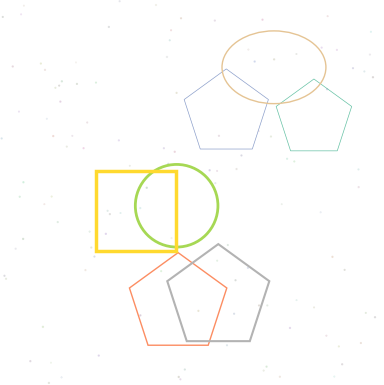[{"shape": "pentagon", "thickness": 0.5, "radius": 0.52, "center": [0.815, 0.692]}, {"shape": "pentagon", "thickness": 1, "radius": 0.66, "center": [0.463, 0.211]}, {"shape": "pentagon", "thickness": 0.5, "radius": 0.58, "center": [0.588, 0.706]}, {"shape": "circle", "thickness": 2, "radius": 0.54, "center": [0.459, 0.466]}, {"shape": "square", "thickness": 2.5, "radius": 0.52, "center": [0.352, 0.452]}, {"shape": "oval", "thickness": 1, "radius": 0.67, "center": [0.712, 0.825]}, {"shape": "pentagon", "thickness": 1.5, "radius": 0.7, "center": [0.567, 0.227]}]